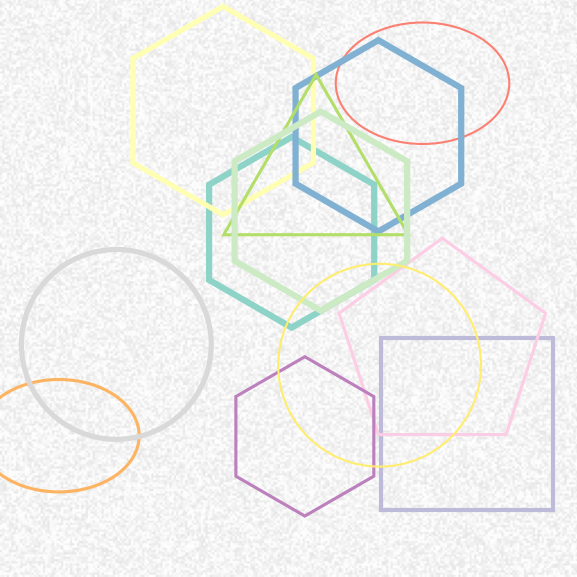[{"shape": "hexagon", "thickness": 3, "radius": 0.83, "center": [0.505, 0.597]}, {"shape": "hexagon", "thickness": 2.5, "radius": 0.9, "center": [0.386, 0.808]}, {"shape": "square", "thickness": 2, "radius": 0.74, "center": [0.808, 0.265]}, {"shape": "oval", "thickness": 1, "radius": 0.75, "center": [0.732, 0.855]}, {"shape": "hexagon", "thickness": 3, "radius": 0.83, "center": [0.655, 0.764]}, {"shape": "oval", "thickness": 1.5, "radius": 0.7, "center": [0.102, 0.245]}, {"shape": "triangle", "thickness": 1.5, "radius": 0.92, "center": [0.547, 0.685]}, {"shape": "pentagon", "thickness": 1.5, "radius": 0.94, "center": [0.766, 0.399]}, {"shape": "circle", "thickness": 2.5, "radius": 0.82, "center": [0.201, 0.403]}, {"shape": "hexagon", "thickness": 1.5, "radius": 0.69, "center": [0.528, 0.244]}, {"shape": "hexagon", "thickness": 3, "radius": 0.86, "center": [0.556, 0.634]}, {"shape": "circle", "thickness": 1, "radius": 0.88, "center": [0.657, 0.367]}]